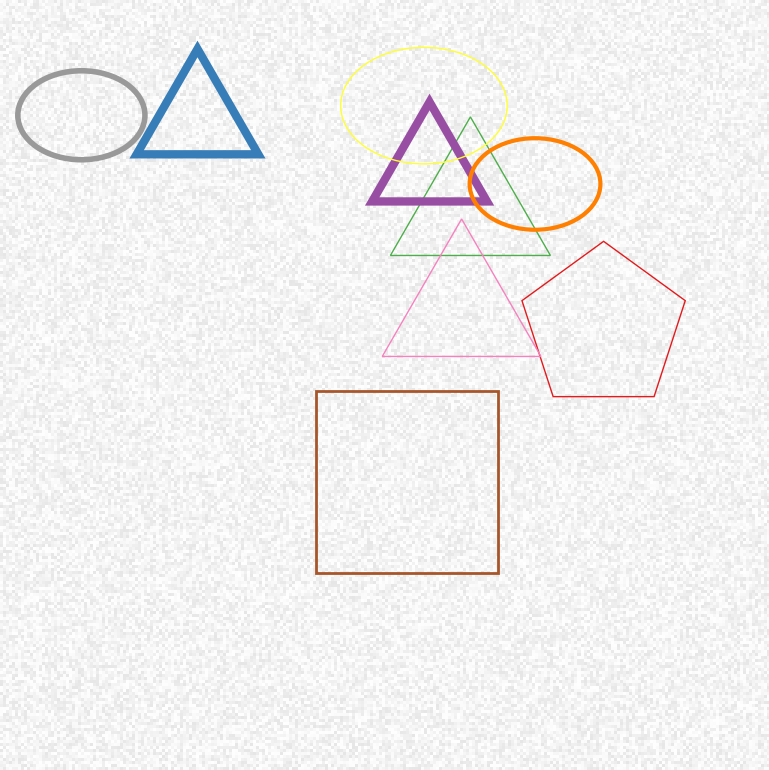[{"shape": "pentagon", "thickness": 0.5, "radius": 0.56, "center": [0.784, 0.575]}, {"shape": "triangle", "thickness": 3, "radius": 0.46, "center": [0.256, 0.845]}, {"shape": "triangle", "thickness": 0.5, "radius": 0.6, "center": [0.611, 0.728]}, {"shape": "triangle", "thickness": 3, "radius": 0.43, "center": [0.558, 0.781]}, {"shape": "oval", "thickness": 1.5, "radius": 0.42, "center": [0.695, 0.761]}, {"shape": "oval", "thickness": 0.5, "radius": 0.54, "center": [0.551, 0.863]}, {"shape": "square", "thickness": 1, "radius": 0.59, "center": [0.528, 0.374]}, {"shape": "triangle", "thickness": 0.5, "radius": 0.6, "center": [0.599, 0.597]}, {"shape": "oval", "thickness": 2, "radius": 0.41, "center": [0.106, 0.85]}]